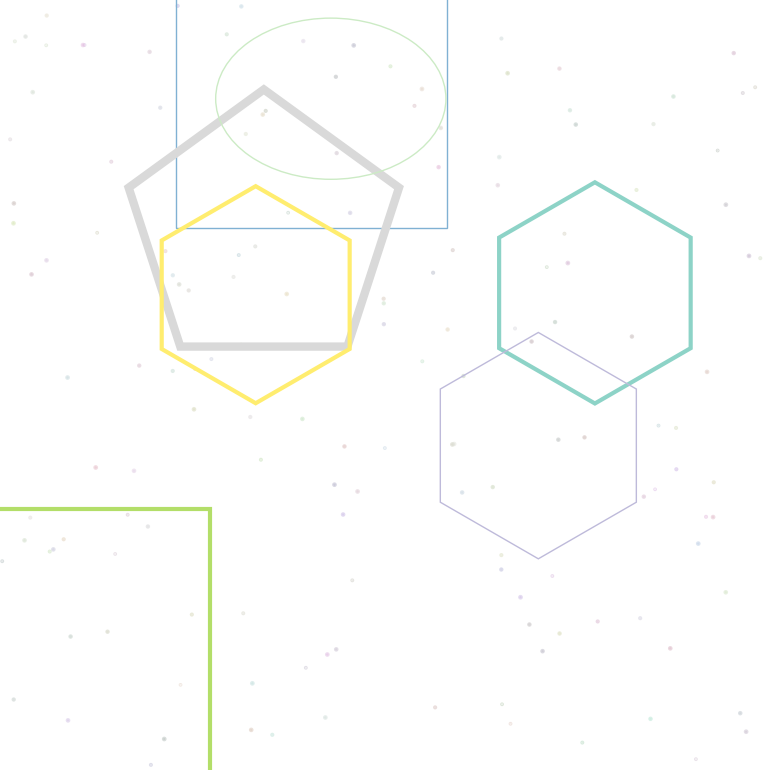[{"shape": "hexagon", "thickness": 1.5, "radius": 0.72, "center": [0.773, 0.62]}, {"shape": "hexagon", "thickness": 0.5, "radius": 0.73, "center": [0.699, 0.421]}, {"shape": "square", "thickness": 0.5, "radius": 0.88, "center": [0.405, 0.88]}, {"shape": "square", "thickness": 1.5, "radius": 0.85, "center": [0.102, 0.169]}, {"shape": "pentagon", "thickness": 3, "radius": 0.92, "center": [0.343, 0.699]}, {"shape": "oval", "thickness": 0.5, "radius": 0.75, "center": [0.43, 0.872]}, {"shape": "hexagon", "thickness": 1.5, "radius": 0.7, "center": [0.332, 0.617]}]